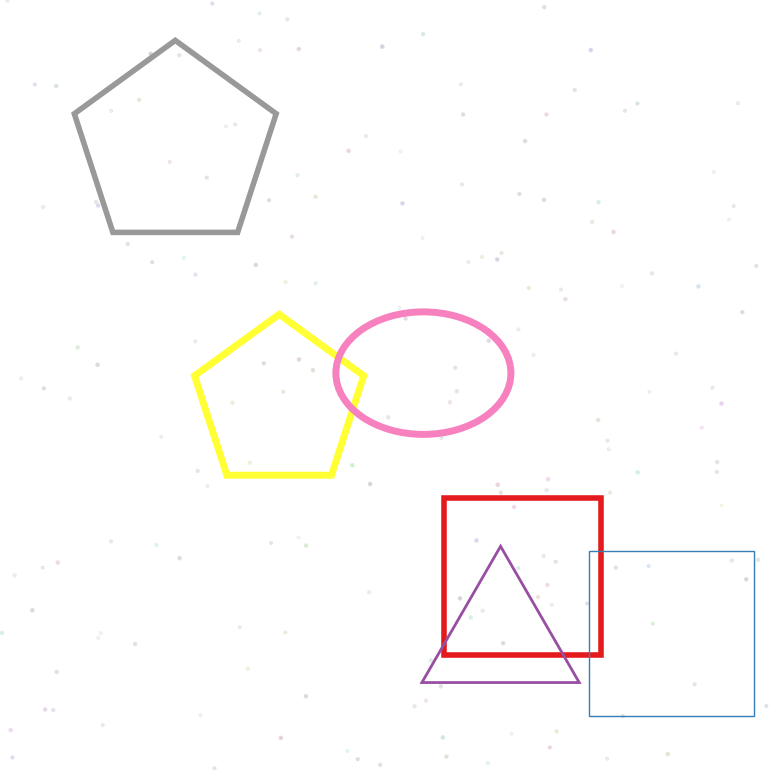[{"shape": "square", "thickness": 2, "radius": 0.51, "center": [0.679, 0.251]}, {"shape": "square", "thickness": 0.5, "radius": 0.54, "center": [0.872, 0.177]}, {"shape": "triangle", "thickness": 1, "radius": 0.59, "center": [0.65, 0.173]}, {"shape": "pentagon", "thickness": 2.5, "radius": 0.58, "center": [0.363, 0.476]}, {"shape": "oval", "thickness": 2.5, "radius": 0.57, "center": [0.55, 0.515]}, {"shape": "pentagon", "thickness": 2, "radius": 0.69, "center": [0.228, 0.81]}]